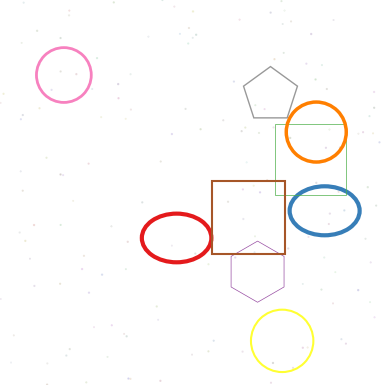[{"shape": "oval", "thickness": 3, "radius": 0.45, "center": [0.459, 0.382]}, {"shape": "oval", "thickness": 3, "radius": 0.45, "center": [0.843, 0.453]}, {"shape": "square", "thickness": 0.5, "radius": 0.47, "center": [0.807, 0.585]}, {"shape": "hexagon", "thickness": 0.5, "radius": 0.4, "center": [0.669, 0.294]}, {"shape": "circle", "thickness": 2.5, "radius": 0.39, "center": [0.821, 0.657]}, {"shape": "circle", "thickness": 1.5, "radius": 0.41, "center": [0.733, 0.115]}, {"shape": "square", "thickness": 1.5, "radius": 0.47, "center": [0.645, 0.435]}, {"shape": "circle", "thickness": 2, "radius": 0.36, "center": [0.166, 0.805]}, {"shape": "pentagon", "thickness": 1, "radius": 0.37, "center": [0.703, 0.753]}]